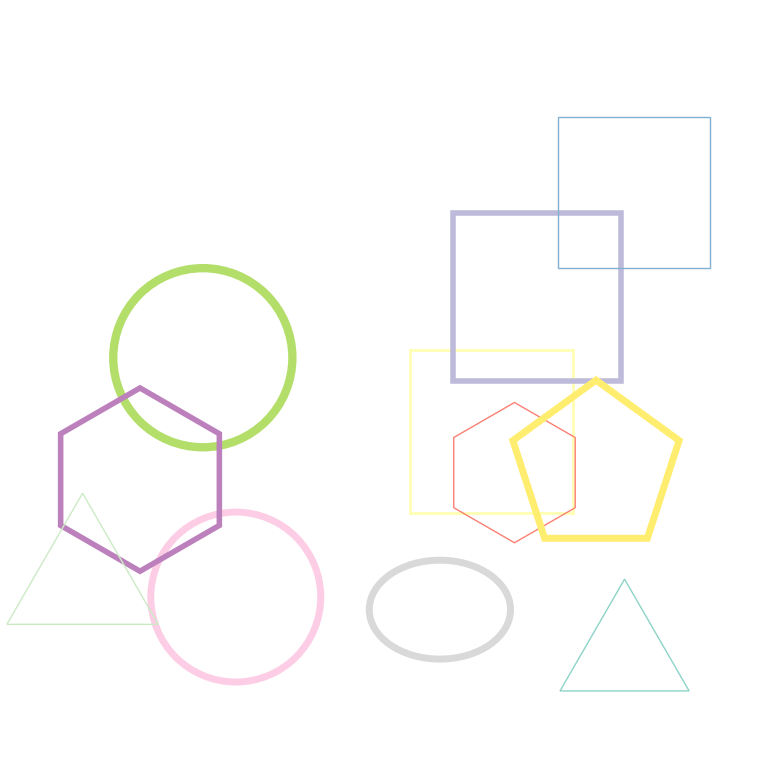[{"shape": "triangle", "thickness": 0.5, "radius": 0.48, "center": [0.811, 0.151]}, {"shape": "square", "thickness": 1, "radius": 0.53, "center": [0.638, 0.439]}, {"shape": "square", "thickness": 2, "radius": 0.55, "center": [0.698, 0.614]}, {"shape": "hexagon", "thickness": 0.5, "radius": 0.46, "center": [0.668, 0.386]}, {"shape": "square", "thickness": 0.5, "radius": 0.49, "center": [0.823, 0.75]}, {"shape": "circle", "thickness": 3, "radius": 0.58, "center": [0.263, 0.535]}, {"shape": "circle", "thickness": 2.5, "radius": 0.55, "center": [0.306, 0.225]}, {"shape": "oval", "thickness": 2.5, "radius": 0.46, "center": [0.571, 0.208]}, {"shape": "hexagon", "thickness": 2, "radius": 0.59, "center": [0.182, 0.377]}, {"shape": "triangle", "thickness": 0.5, "radius": 0.57, "center": [0.107, 0.246]}, {"shape": "pentagon", "thickness": 2.5, "radius": 0.57, "center": [0.774, 0.393]}]